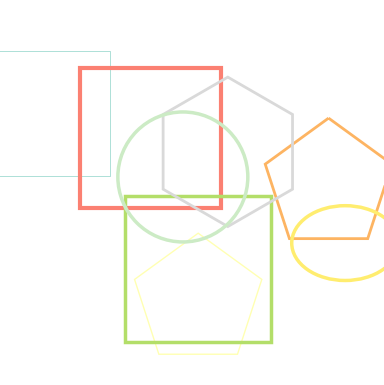[{"shape": "square", "thickness": 0.5, "radius": 0.81, "center": [0.124, 0.704]}, {"shape": "pentagon", "thickness": 1, "radius": 0.87, "center": [0.515, 0.221]}, {"shape": "square", "thickness": 3, "radius": 0.91, "center": [0.391, 0.642]}, {"shape": "pentagon", "thickness": 2, "radius": 0.87, "center": [0.853, 0.52]}, {"shape": "square", "thickness": 2.5, "radius": 0.95, "center": [0.515, 0.301]}, {"shape": "hexagon", "thickness": 2, "radius": 0.97, "center": [0.592, 0.606]}, {"shape": "circle", "thickness": 2.5, "radius": 0.84, "center": [0.475, 0.54]}, {"shape": "oval", "thickness": 2.5, "radius": 0.69, "center": [0.897, 0.369]}]